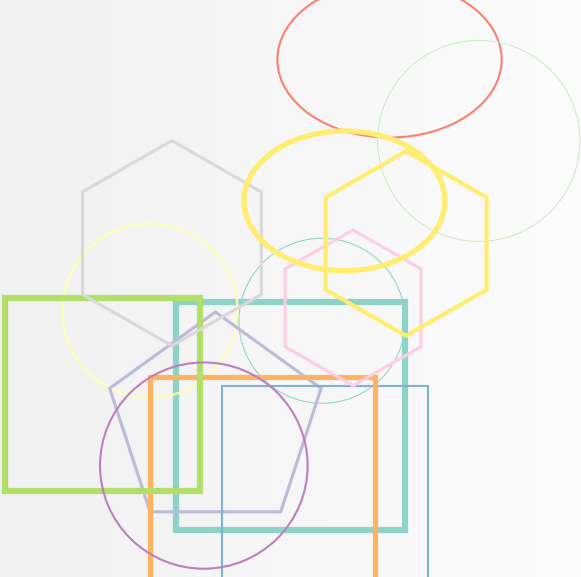[{"shape": "circle", "thickness": 0.5, "radius": 0.71, "center": [0.554, 0.444]}, {"shape": "square", "thickness": 3, "radius": 0.99, "center": [0.5, 0.279]}, {"shape": "circle", "thickness": 1, "radius": 0.75, "center": [0.258, 0.461]}, {"shape": "pentagon", "thickness": 1.5, "radius": 0.96, "center": [0.371, 0.268]}, {"shape": "oval", "thickness": 1, "radius": 0.96, "center": [0.67, 0.896]}, {"shape": "square", "thickness": 1, "radius": 0.89, "center": [0.559, 0.153]}, {"shape": "square", "thickness": 2.5, "radius": 0.97, "center": [0.452, 0.153]}, {"shape": "square", "thickness": 3, "radius": 0.84, "center": [0.177, 0.316]}, {"shape": "hexagon", "thickness": 1.5, "radius": 0.67, "center": [0.607, 0.466]}, {"shape": "hexagon", "thickness": 1.5, "radius": 0.89, "center": [0.296, 0.578]}, {"shape": "circle", "thickness": 1, "radius": 0.89, "center": [0.351, 0.193]}, {"shape": "circle", "thickness": 0.5, "radius": 0.87, "center": [0.824, 0.755]}, {"shape": "hexagon", "thickness": 2, "radius": 0.8, "center": [0.699, 0.577]}, {"shape": "oval", "thickness": 2.5, "radius": 0.86, "center": [0.593, 0.651]}]